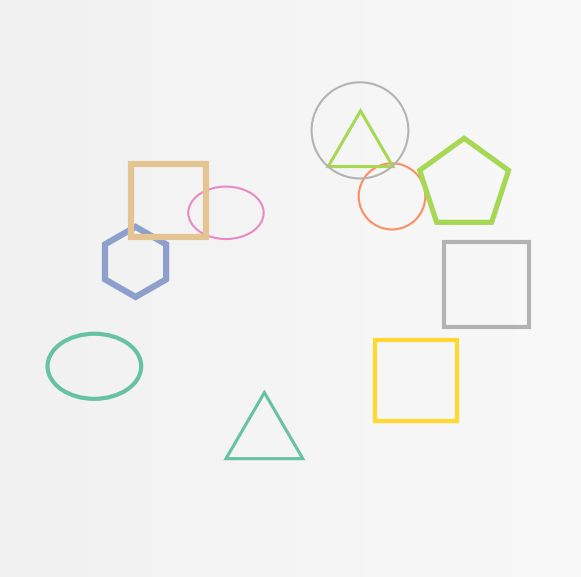[{"shape": "triangle", "thickness": 1.5, "radius": 0.38, "center": [0.455, 0.243]}, {"shape": "oval", "thickness": 2, "radius": 0.4, "center": [0.162, 0.365]}, {"shape": "circle", "thickness": 1, "radius": 0.29, "center": [0.674, 0.659]}, {"shape": "hexagon", "thickness": 3, "radius": 0.3, "center": [0.233, 0.546]}, {"shape": "oval", "thickness": 1, "radius": 0.32, "center": [0.389, 0.631]}, {"shape": "pentagon", "thickness": 2.5, "radius": 0.4, "center": [0.799, 0.679]}, {"shape": "triangle", "thickness": 1.5, "radius": 0.32, "center": [0.62, 0.743]}, {"shape": "square", "thickness": 2, "radius": 0.35, "center": [0.716, 0.34]}, {"shape": "square", "thickness": 3, "radius": 0.32, "center": [0.29, 0.652]}, {"shape": "square", "thickness": 2, "radius": 0.37, "center": [0.837, 0.507]}, {"shape": "circle", "thickness": 1, "radius": 0.42, "center": [0.619, 0.773]}]